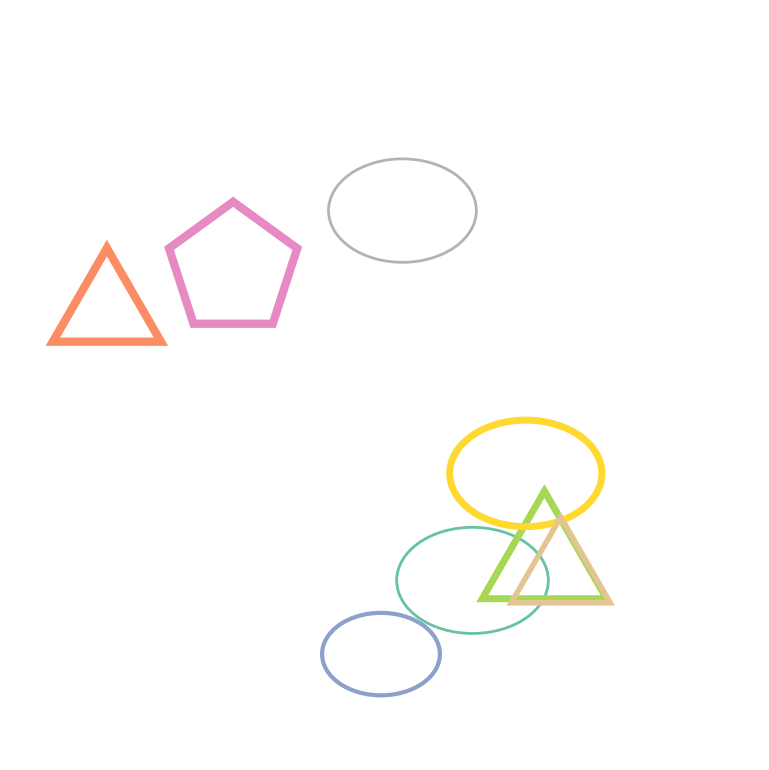[{"shape": "oval", "thickness": 1, "radius": 0.49, "center": [0.614, 0.246]}, {"shape": "triangle", "thickness": 3, "radius": 0.41, "center": [0.139, 0.597]}, {"shape": "oval", "thickness": 1.5, "radius": 0.38, "center": [0.495, 0.151]}, {"shape": "pentagon", "thickness": 3, "radius": 0.44, "center": [0.303, 0.65]}, {"shape": "triangle", "thickness": 2.5, "radius": 0.47, "center": [0.707, 0.269]}, {"shape": "oval", "thickness": 2.5, "radius": 0.49, "center": [0.683, 0.385]}, {"shape": "triangle", "thickness": 2, "radius": 0.37, "center": [0.728, 0.254]}, {"shape": "oval", "thickness": 1, "radius": 0.48, "center": [0.523, 0.727]}]